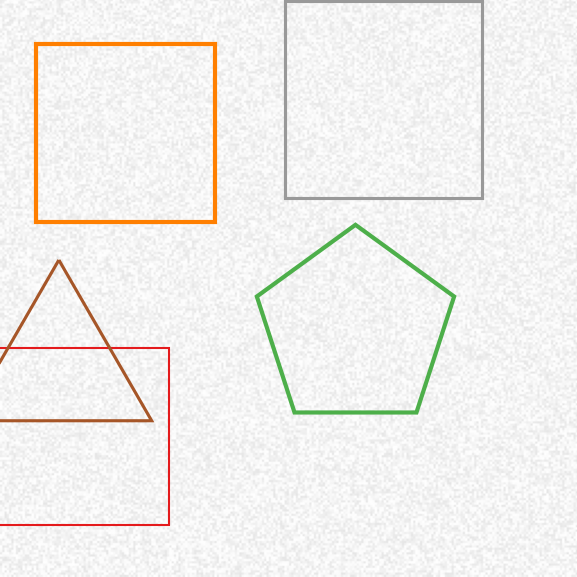[{"shape": "square", "thickness": 1, "radius": 0.77, "center": [0.139, 0.242]}, {"shape": "pentagon", "thickness": 2, "radius": 0.9, "center": [0.616, 0.43]}, {"shape": "square", "thickness": 2, "radius": 0.77, "center": [0.218, 0.769]}, {"shape": "triangle", "thickness": 1.5, "radius": 0.93, "center": [0.102, 0.363]}, {"shape": "square", "thickness": 1.5, "radius": 0.85, "center": [0.664, 0.826]}]